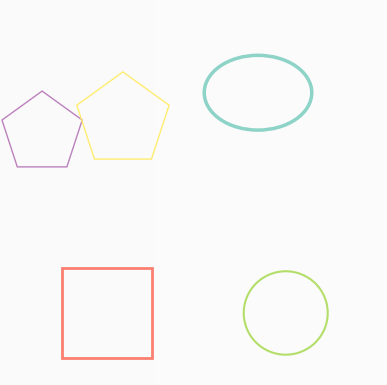[{"shape": "oval", "thickness": 2.5, "radius": 0.69, "center": [0.666, 0.759]}, {"shape": "square", "thickness": 2, "radius": 0.58, "center": [0.277, 0.187]}, {"shape": "circle", "thickness": 1.5, "radius": 0.54, "center": [0.737, 0.187]}, {"shape": "pentagon", "thickness": 1, "radius": 0.54, "center": [0.109, 0.655]}, {"shape": "pentagon", "thickness": 1, "radius": 0.63, "center": [0.317, 0.688]}]